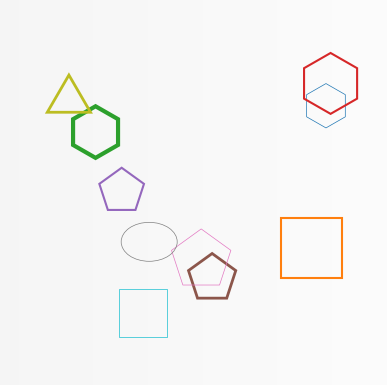[{"shape": "hexagon", "thickness": 0.5, "radius": 0.29, "center": [0.841, 0.725]}, {"shape": "square", "thickness": 1.5, "radius": 0.39, "center": [0.804, 0.357]}, {"shape": "hexagon", "thickness": 3, "radius": 0.34, "center": [0.247, 0.657]}, {"shape": "hexagon", "thickness": 1.5, "radius": 0.4, "center": [0.853, 0.783]}, {"shape": "pentagon", "thickness": 1.5, "radius": 0.3, "center": [0.314, 0.504]}, {"shape": "pentagon", "thickness": 2, "radius": 0.32, "center": [0.547, 0.277]}, {"shape": "pentagon", "thickness": 0.5, "radius": 0.4, "center": [0.519, 0.325]}, {"shape": "oval", "thickness": 0.5, "radius": 0.36, "center": [0.385, 0.372]}, {"shape": "triangle", "thickness": 2, "radius": 0.32, "center": [0.178, 0.741]}, {"shape": "square", "thickness": 0.5, "radius": 0.31, "center": [0.369, 0.187]}]